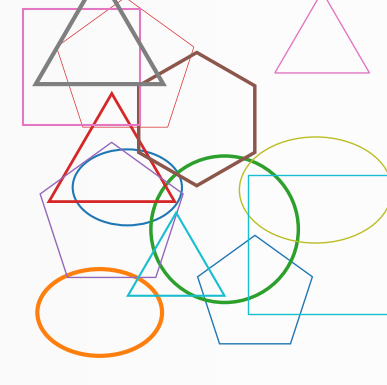[{"shape": "oval", "thickness": 1.5, "radius": 0.7, "center": [0.329, 0.513]}, {"shape": "pentagon", "thickness": 1, "radius": 0.78, "center": [0.658, 0.233]}, {"shape": "oval", "thickness": 3, "radius": 0.8, "center": [0.257, 0.188]}, {"shape": "circle", "thickness": 2.5, "radius": 0.95, "center": [0.58, 0.405]}, {"shape": "pentagon", "thickness": 0.5, "radius": 0.93, "center": [0.323, 0.82]}, {"shape": "triangle", "thickness": 2, "radius": 0.94, "center": [0.288, 0.57]}, {"shape": "pentagon", "thickness": 1, "radius": 0.97, "center": [0.288, 0.436]}, {"shape": "hexagon", "thickness": 2.5, "radius": 0.86, "center": [0.508, 0.691]}, {"shape": "triangle", "thickness": 1, "radius": 0.71, "center": [0.831, 0.881]}, {"shape": "square", "thickness": 1.5, "radius": 0.75, "center": [0.211, 0.826]}, {"shape": "triangle", "thickness": 3, "radius": 0.95, "center": [0.257, 0.877]}, {"shape": "oval", "thickness": 1, "radius": 0.98, "center": [0.815, 0.506]}, {"shape": "triangle", "thickness": 1.5, "radius": 0.72, "center": [0.455, 0.304]}, {"shape": "square", "thickness": 1, "radius": 0.91, "center": [0.821, 0.365]}]